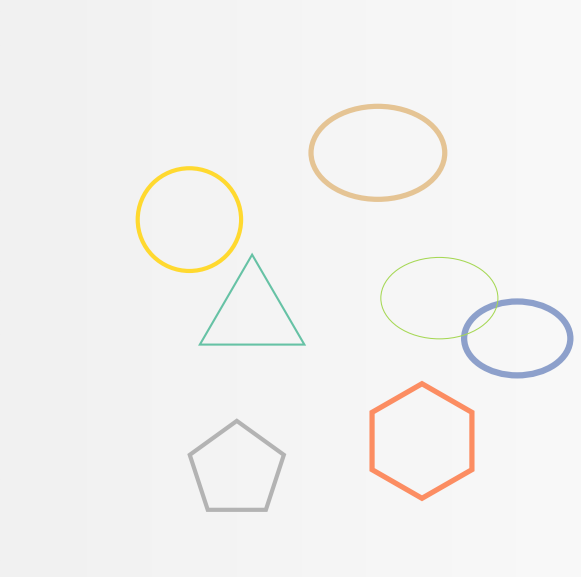[{"shape": "triangle", "thickness": 1, "radius": 0.52, "center": [0.434, 0.454]}, {"shape": "hexagon", "thickness": 2.5, "radius": 0.5, "center": [0.726, 0.235]}, {"shape": "oval", "thickness": 3, "radius": 0.46, "center": [0.89, 0.413]}, {"shape": "oval", "thickness": 0.5, "radius": 0.5, "center": [0.756, 0.483]}, {"shape": "circle", "thickness": 2, "radius": 0.44, "center": [0.326, 0.619]}, {"shape": "oval", "thickness": 2.5, "radius": 0.58, "center": [0.65, 0.735]}, {"shape": "pentagon", "thickness": 2, "radius": 0.43, "center": [0.407, 0.185]}]